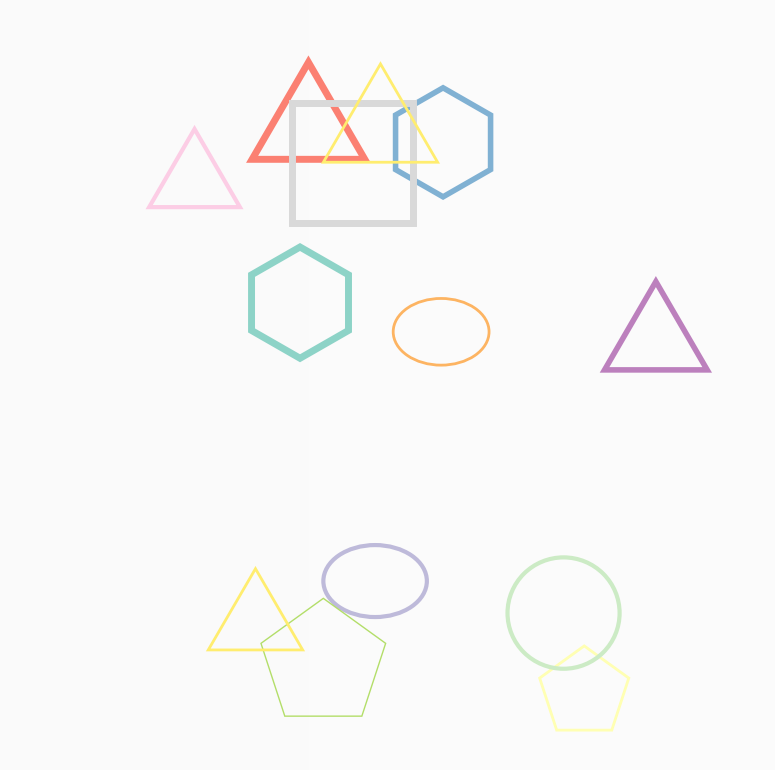[{"shape": "hexagon", "thickness": 2.5, "radius": 0.36, "center": [0.387, 0.607]}, {"shape": "pentagon", "thickness": 1, "radius": 0.3, "center": [0.754, 0.101]}, {"shape": "oval", "thickness": 1.5, "radius": 0.33, "center": [0.484, 0.245]}, {"shape": "triangle", "thickness": 2.5, "radius": 0.42, "center": [0.398, 0.835]}, {"shape": "hexagon", "thickness": 2, "radius": 0.35, "center": [0.572, 0.815]}, {"shape": "oval", "thickness": 1, "radius": 0.31, "center": [0.569, 0.569]}, {"shape": "pentagon", "thickness": 0.5, "radius": 0.42, "center": [0.417, 0.138]}, {"shape": "triangle", "thickness": 1.5, "radius": 0.34, "center": [0.251, 0.765]}, {"shape": "square", "thickness": 2.5, "radius": 0.39, "center": [0.455, 0.788]}, {"shape": "triangle", "thickness": 2, "radius": 0.38, "center": [0.846, 0.558]}, {"shape": "circle", "thickness": 1.5, "radius": 0.36, "center": [0.727, 0.204]}, {"shape": "triangle", "thickness": 1, "radius": 0.43, "center": [0.491, 0.832]}, {"shape": "triangle", "thickness": 1, "radius": 0.35, "center": [0.33, 0.191]}]